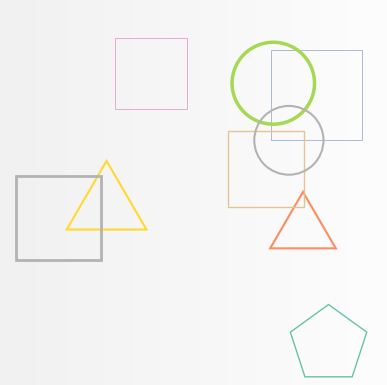[{"shape": "pentagon", "thickness": 1, "radius": 0.52, "center": [0.848, 0.105]}, {"shape": "triangle", "thickness": 1.5, "radius": 0.49, "center": [0.782, 0.404]}, {"shape": "square", "thickness": 0.5, "radius": 0.58, "center": [0.817, 0.753]}, {"shape": "square", "thickness": 0.5, "radius": 0.46, "center": [0.39, 0.809]}, {"shape": "circle", "thickness": 2.5, "radius": 0.53, "center": [0.705, 0.784]}, {"shape": "triangle", "thickness": 1.5, "radius": 0.59, "center": [0.275, 0.463]}, {"shape": "square", "thickness": 1, "radius": 0.49, "center": [0.687, 0.561]}, {"shape": "square", "thickness": 2, "radius": 0.55, "center": [0.152, 0.434]}, {"shape": "circle", "thickness": 1.5, "radius": 0.45, "center": [0.745, 0.636]}]